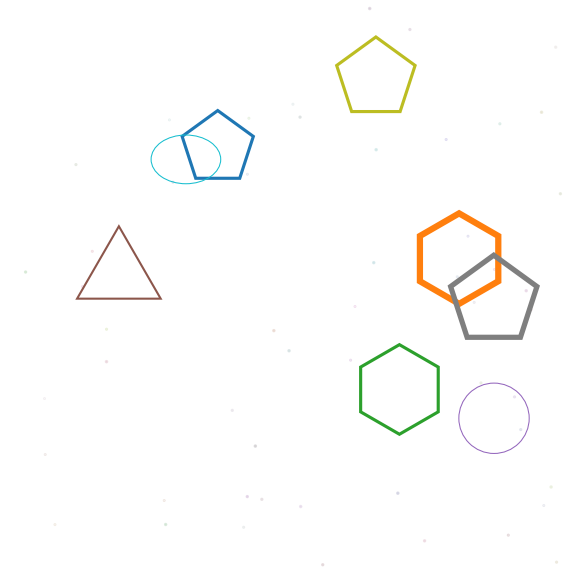[{"shape": "pentagon", "thickness": 1.5, "radius": 0.32, "center": [0.377, 0.743]}, {"shape": "hexagon", "thickness": 3, "radius": 0.39, "center": [0.795, 0.551]}, {"shape": "hexagon", "thickness": 1.5, "radius": 0.39, "center": [0.692, 0.325]}, {"shape": "circle", "thickness": 0.5, "radius": 0.3, "center": [0.855, 0.275]}, {"shape": "triangle", "thickness": 1, "radius": 0.42, "center": [0.206, 0.524]}, {"shape": "pentagon", "thickness": 2.5, "radius": 0.39, "center": [0.855, 0.479]}, {"shape": "pentagon", "thickness": 1.5, "radius": 0.36, "center": [0.651, 0.864]}, {"shape": "oval", "thickness": 0.5, "radius": 0.3, "center": [0.322, 0.723]}]